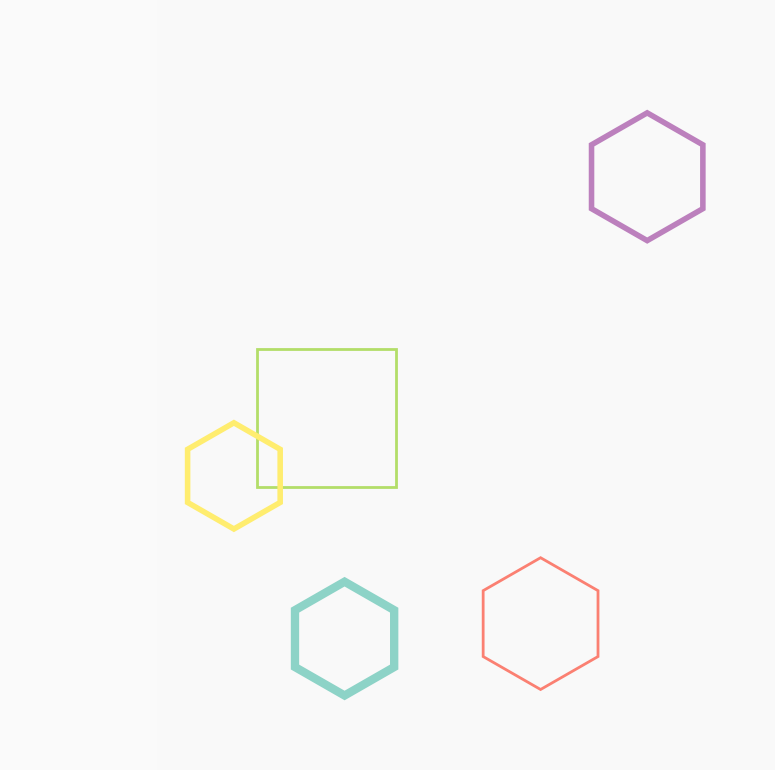[{"shape": "hexagon", "thickness": 3, "radius": 0.37, "center": [0.445, 0.171]}, {"shape": "hexagon", "thickness": 1, "radius": 0.43, "center": [0.698, 0.19]}, {"shape": "square", "thickness": 1, "radius": 0.45, "center": [0.421, 0.457]}, {"shape": "hexagon", "thickness": 2, "radius": 0.41, "center": [0.835, 0.77]}, {"shape": "hexagon", "thickness": 2, "radius": 0.34, "center": [0.302, 0.382]}]